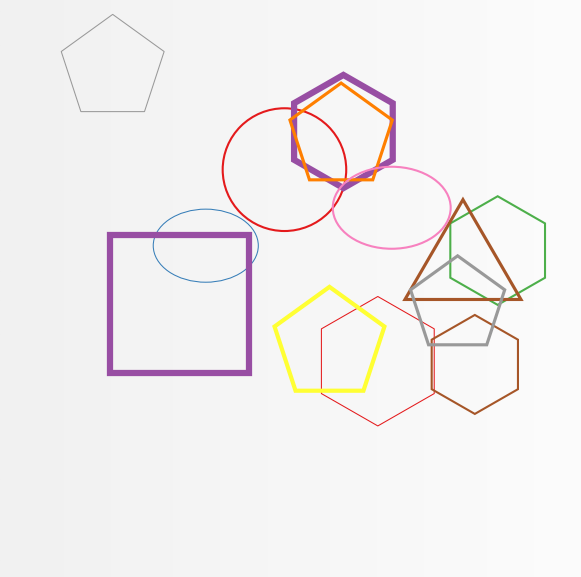[{"shape": "circle", "thickness": 1, "radius": 0.53, "center": [0.489, 0.705]}, {"shape": "hexagon", "thickness": 0.5, "radius": 0.56, "center": [0.65, 0.374]}, {"shape": "oval", "thickness": 0.5, "radius": 0.45, "center": [0.354, 0.574]}, {"shape": "hexagon", "thickness": 1, "radius": 0.47, "center": [0.856, 0.565]}, {"shape": "hexagon", "thickness": 3, "radius": 0.49, "center": [0.591, 0.771]}, {"shape": "square", "thickness": 3, "radius": 0.6, "center": [0.309, 0.473]}, {"shape": "pentagon", "thickness": 1.5, "radius": 0.46, "center": [0.587, 0.763]}, {"shape": "pentagon", "thickness": 2, "radius": 0.5, "center": [0.567, 0.403]}, {"shape": "hexagon", "thickness": 1, "radius": 0.43, "center": [0.817, 0.368]}, {"shape": "triangle", "thickness": 1.5, "radius": 0.58, "center": [0.796, 0.538]}, {"shape": "oval", "thickness": 1, "radius": 0.51, "center": [0.674, 0.639]}, {"shape": "pentagon", "thickness": 0.5, "radius": 0.47, "center": [0.194, 0.881]}, {"shape": "pentagon", "thickness": 1.5, "radius": 0.43, "center": [0.787, 0.471]}]